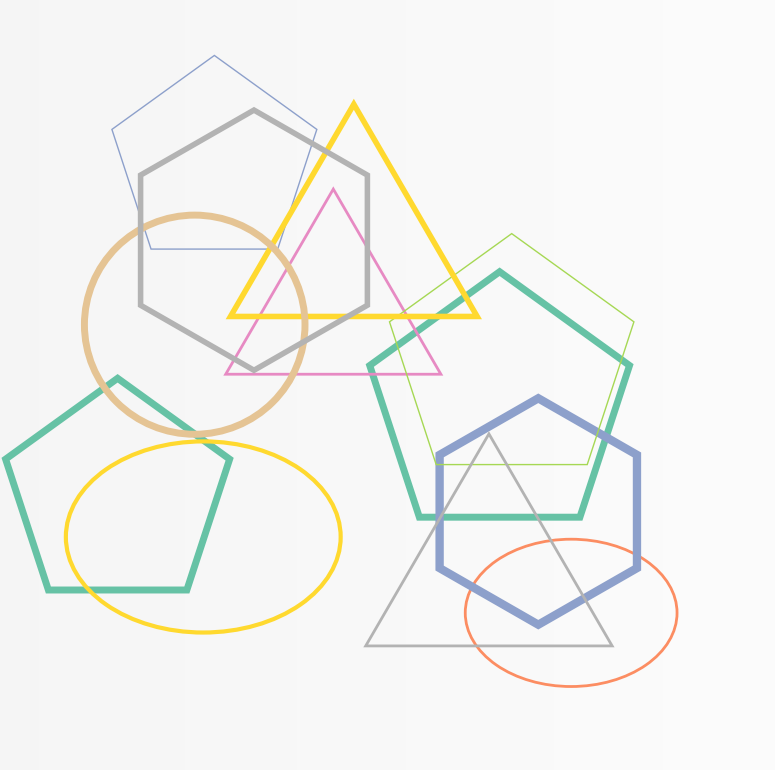[{"shape": "pentagon", "thickness": 2.5, "radius": 0.88, "center": [0.645, 0.471]}, {"shape": "pentagon", "thickness": 2.5, "radius": 0.76, "center": [0.152, 0.357]}, {"shape": "oval", "thickness": 1, "radius": 0.68, "center": [0.737, 0.204]}, {"shape": "pentagon", "thickness": 0.5, "radius": 0.7, "center": [0.277, 0.789]}, {"shape": "hexagon", "thickness": 3, "radius": 0.74, "center": [0.695, 0.336]}, {"shape": "triangle", "thickness": 1, "radius": 0.8, "center": [0.43, 0.594]}, {"shape": "pentagon", "thickness": 0.5, "radius": 0.83, "center": [0.66, 0.531]}, {"shape": "triangle", "thickness": 2, "radius": 0.92, "center": [0.457, 0.681]}, {"shape": "oval", "thickness": 1.5, "radius": 0.89, "center": [0.262, 0.303]}, {"shape": "circle", "thickness": 2.5, "radius": 0.71, "center": [0.251, 0.578]}, {"shape": "triangle", "thickness": 1, "radius": 0.92, "center": [0.631, 0.253]}, {"shape": "hexagon", "thickness": 2, "radius": 0.84, "center": [0.328, 0.688]}]